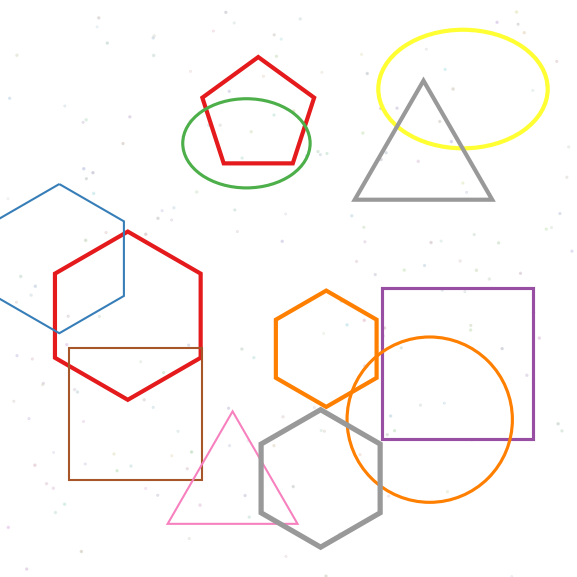[{"shape": "pentagon", "thickness": 2, "radius": 0.51, "center": [0.447, 0.799]}, {"shape": "hexagon", "thickness": 2, "radius": 0.73, "center": [0.221, 0.452]}, {"shape": "hexagon", "thickness": 1, "radius": 0.65, "center": [0.103, 0.551]}, {"shape": "oval", "thickness": 1.5, "radius": 0.55, "center": [0.427, 0.751]}, {"shape": "square", "thickness": 1.5, "radius": 0.65, "center": [0.792, 0.37]}, {"shape": "hexagon", "thickness": 2, "radius": 0.5, "center": [0.565, 0.395]}, {"shape": "circle", "thickness": 1.5, "radius": 0.72, "center": [0.744, 0.272]}, {"shape": "oval", "thickness": 2, "radius": 0.73, "center": [0.802, 0.845]}, {"shape": "square", "thickness": 1, "radius": 0.57, "center": [0.235, 0.282]}, {"shape": "triangle", "thickness": 1, "radius": 0.65, "center": [0.403, 0.157]}, {"shape": "triangle", "thickness": 2, "radius": 0.69, "center": [0.733, 0.722]}, {"shape": "hexagon", "thickness": 2.5, "radius": 0.6, "center": [0.555, 0.171]}]